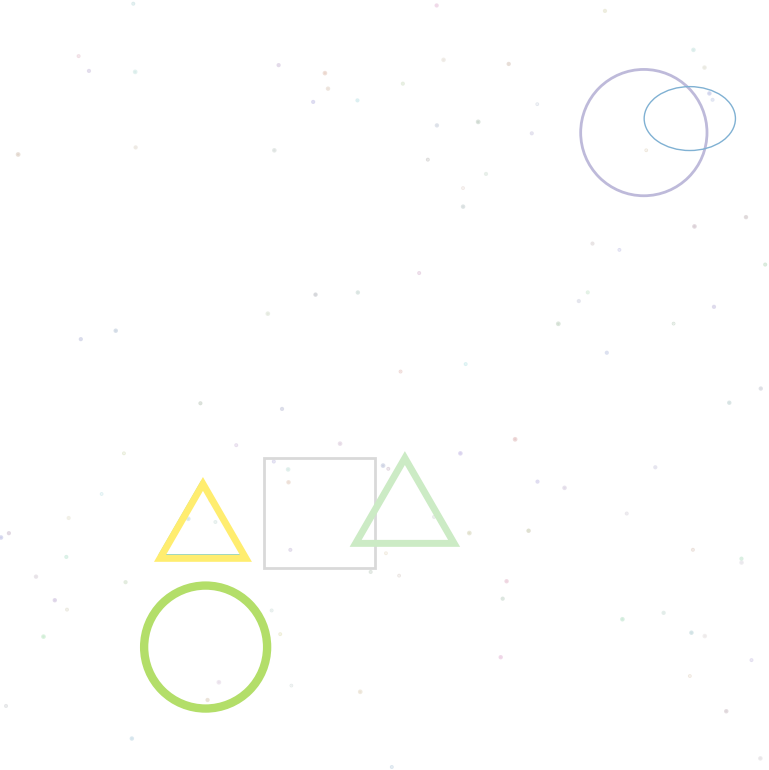[{"shape": "triangle", "thickness": 0.5, "radius": 0.32, "center": [0.262, 0.311]}, {"shape": "circle", "thickness": 1, "radius": 0.41, "center": [0.836, 0.828]}, {"shape": "oval", "thickness": 0.5, "radius": 0.3, "center": [0.896, 0.846]}, {"shape": "circle", "thickness": 3, "radius": 0.4, "center": [0.267, 0.16]}, {"shape": "square", "thickness": 1, "radius": 0.36, "center": [0.415, 0.334]}, {"shape": "triangle", "thickness": 2.5, "radius": 0.37, "center": [0.526, 0.331]}, {"shape": "triangle", "thickness": 2.5, "radius": 0.32, "center": [0.264, 0.307]}]